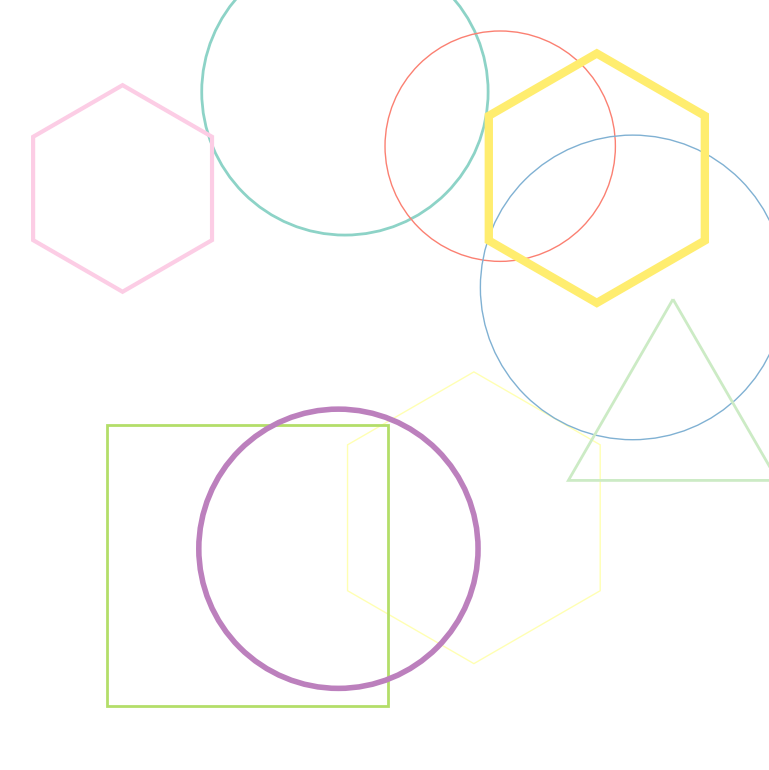[{"shape": "circle", "thickness": 1, "radius": 0.93, "center": [0.448, 0.881]}, {"shape": "hexagon", "thickness": 0.5, "radius": 0.95, "center": [0.615, 0.328]}, {"shape": "circle", "thickness": 0.5, "radius": 0.75, "center": [0.65, 0.81]}, {"shape": "circle", "thickness": 0.5, "radius": 0.99, "center": [0.822, 0.627]}, {"shape": "square", "thickness": 1, "radius": 0.91, "center": [0.322, 0.266]}, {"shape": "hexagon", "thickness": 1.5, "radius": 0.67, "center": [0.159, 0.755]}, {"shape": "circle", "thickness": 2, "radius": 0.91, "center": [0.44, 0.287]}, {"shape": "triangle", "thickness": 1, "radius": 0.78, "center": [0.874, 0.455]}, {"shape": "hexagon", "thickness": 3, "radius": 0.81, "center": [0.775, 0.769]}]